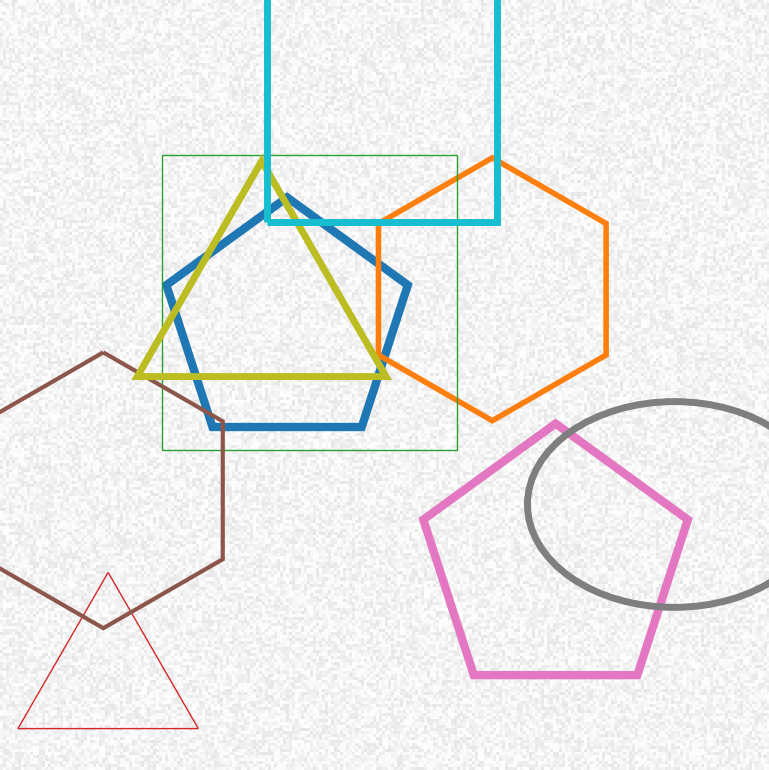[{"shape": "pentagon", "thickness": 3, "radius": 0.82, "center": [0.373, 0.579]}, {"shape": "hexagon", "thickness": 2, "radius": 0.85, "center": [0.639, 0.624]}, {"shape": "square", "thickness": 0.5, "radius": 0.96, "center": [0.402, 0.607]}, {"shape": "triangle", "thickness": 0.5, "radius": 0.68, "center": [0.14, 0.121]}, {"shape": "hexagon", "thickness": 1.5, "radius": 0.9, "center": [0.134, 0.363]}, {"shape": "pentagon", "thickness": 3, "radius": 0.9, "center": [0.722, 0.269]}, {"shape": "oval", "thickness": 2.5, "radius": 0.95, "center": [0.876, 0.345]}, {"shape": "triangle", "thickness": 2.5, "radius": 0.93, "center": [0.34, 0.604]}, {"shape": "square", "thickness": 2.5, "radius": 0.75, "center": [0.496, 0.861]}]